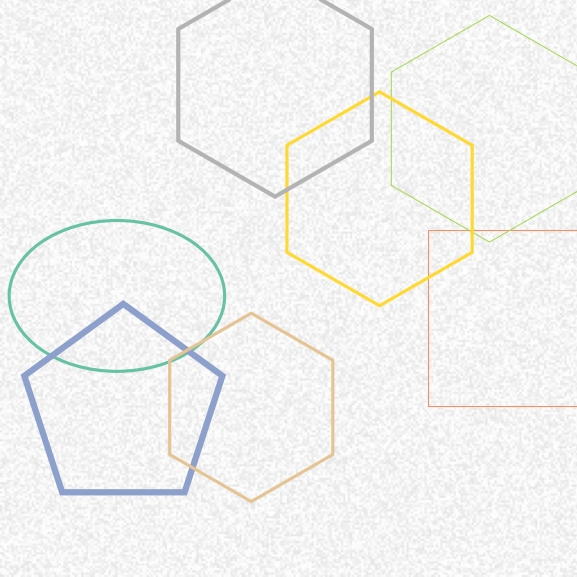[{"shape": "oval", "thickness": 1.5, "radius": 0.93, "center": [0.202, 0.487]}, {"shape": "square", "thickness": 0.5, "radius": 0.76, "center": [0.894, 0.449]}, {"shape": "pentagon", "thickness": 3, "radius": 0.9, "center": [0.214, 0.293]}, {"shape": "hexagon", "thickness": 0.5, "radius": 0.98, "center": [0.848, 0.776]}, {"shape": "hexagon", "thickness": 1.5, "radius": 0.93, "center": [0.657, 0.655]}, {"shape": "hexagon", "thickness": 1.5, "radius": 0.82, "center": [0.435, 0.294]}, {"shape": "hexagon", "thickness": 2, "radius": 0.97, "center": [0.476, 0.852]}]